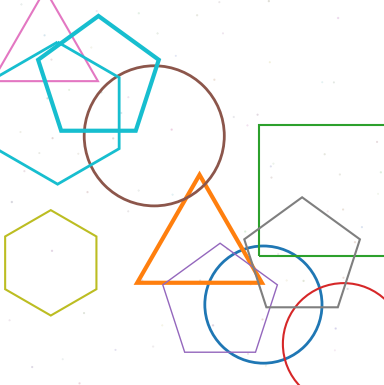[{"shape": "circle", "thickness": 2, "radius": 0.76, "center": [0.684, 0.209]}, {"shape": "triangle", "thickness": 3, "radius": 0.93, "center": [0.518, 0.359]}, {"shape": "square", "thickness": 1.5, "radius": 0.85, "center": [0.843, 0.506]}, {"shape": "circle", "thickness": 1.5, "radius": 0.79, "center": [0.893, 0.107]}, {"shape": "pentagon", "thickness": 1, "radius": 0.78, "center": [0.572, 0.212]}, {"shape": "circle", "thickness": 2, "radius": 0.91, "center": [0.401, 0.647]}, {"shape": "triangle", "thickness": 1.5, "radius": 0.79, "center": [0.117, 0.868]}, {"shape": "pentagon", "thickness": 1.5, "radius": 0.79, "center": [0.785, 0.33]}, {"shape": "hexagon", "thickness": 1.5, "radius": 0.68, "center": [0.132, 0.317]}, {"shape": "hexagon", "thickness": 2, "radius": 0.92, "center": [0.15, 0.706]}, {"shape": "pentagon", "thickness": 3, "radius": 0.82, "center": [0.256, 0.794]}]